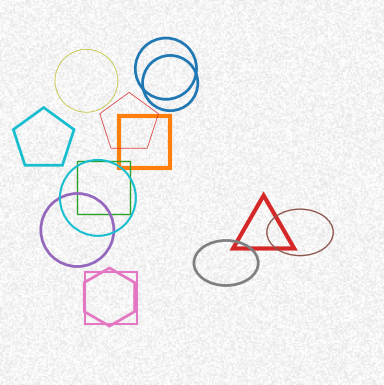[{"shape": "circle", "thickness": 2, "radius": 0.4, "center": [0.431, 0.822]}, {"shape": "circle", "thickness": 2, "radius": 0.36, "center": [0.442, 0.784]}, {"shape": "square", "thickness": 3, "radius": 0.34, "center": [0.375, 0.631]}, {"shape": "square", "thickness": 1, "radius": 0.34, "center": [0.268, 0.513]}, {"shape": "pentagon", "thickness": 0.5, "radius": 0.4, "center": [0.335, 0.68]}, {"shape": "triangle", "thickness": 3, "radius": 0.46, "center": [0.685, 0.401]}, {"shape": "circle", "thickness": 2, "radius": 0.47, "center": [0.201, 0.403]}, {"shape": "oval", "thickness": 1, "radius": 0.43, "center": [0.779, 0.396]}, {"shape": "square", "thickness": 1.5, "radius": 0.34, "center": [0.289, 0.227]}, {"shape": "hexagon", "thickness": 2, "radius": 0.38, "center": [0.284, 0.228]}, {"shape": "oval", "thickness": 2, "radius": 0.42, "center": [0.587, 0.317]}, {"shape": "circle", "thickness": 0.5, "radius": 0.41, "center": [0.224, 0.79]}, {"shape": "circle", "thickness": 1.5, "radius": 0.49, "center": [0.254, 0.486]}, {"shape": "pentagon", "thickness": 2, "radius": 0.41, "center": [0.113, 0.638]}]